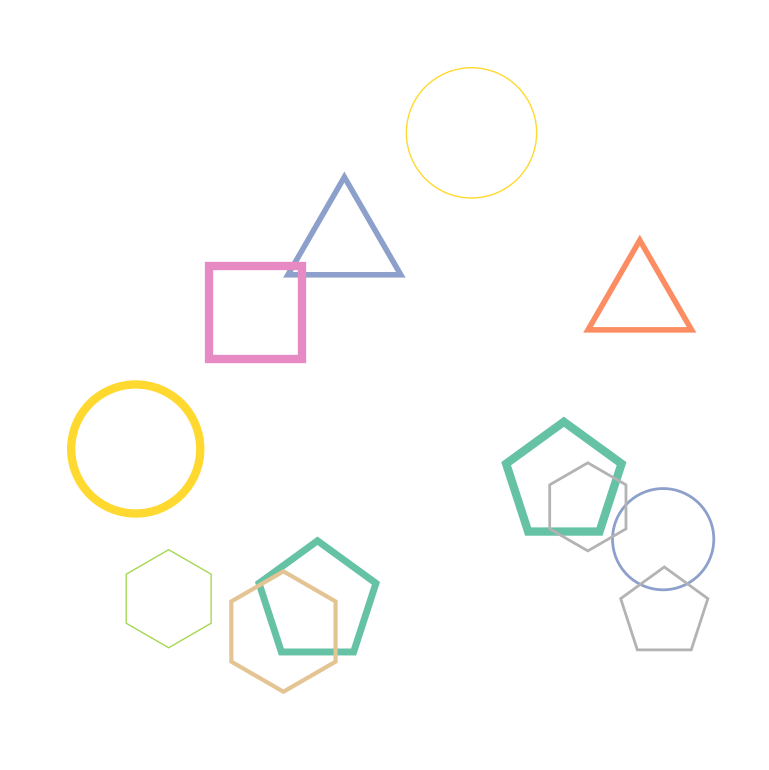[{"shape": "pentagon", "thickness": 3, "radius": 0.39, "center": [0.732, 0.373]}, {"shape": "pentagon", "thickness": 2.5, "radius": 0.4, "center": [0.412, 0.218]}, {"shape": "triangle", "thickness": 2, "radius": 0.39, "center": [0.831, 0.61]}, {"shape": "triangle", "thickness": 2, "radius": 0.42, "center": [0.447, 0.685]}, {"shape": "circle", "thickness": 1, "radius": 0.33, "center": [0.861, 0.3]}, {"shape": "square", "thickness": 3, "radius": 0.3, "center": [0.331, 0.594]}, {"shape": "hexagon", "thickness": 0.5, "radius": 0.32, "center": [0.219, 0.222]}, {"shape": "circle", "thickness": 3, "radius": 0.42, "center": [0.176, 0.417]}, {"shape": "circle", "thickness": 0.5, "radius": 0.42, "center": [0.612, 0.827]}, {"shape": "hexagon", "thickness": 1.5, "radius": 0.39, "center": [0.368, 0.18]}, {"shape": "pentagon", "thickness": 1, "radius": 0.3, "center": [0.863, 0.204]}, {"shape": "hexagon", "thickness": 1, "radius": 0.29, "center": [0.763, 0.342]}]